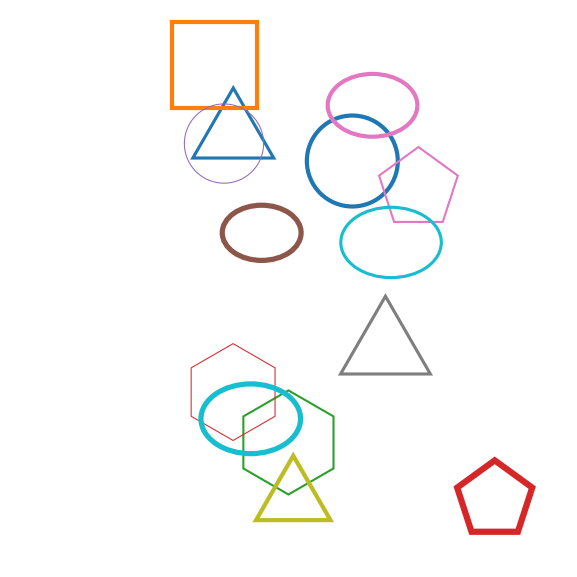[{"shape": "triangle", "thickness": 1.5, "radius": 0.4, "center": [0.404, 0.766]}, {"shape": "circle", "thickness": 2, "radius": 0.39, "center": [0.61, 0.72]}, {"shape": "square", "thickness": 2, "radius": 0.37, "center": [0.371, 0.886]}, {"shape": "hexagon", "thickness": 1, "radius": 0.45, "center": [0.499, 0.233]}, {"shape": "pentagon", "thickness": 3, "radius": 0.34, "center": [0.857, 0.134]}, {"shape": "hexagon", "thickness": 0.5, "radius": 0.42, "center": [0.404, 0.32]}, {"shape": "circle", "thickness": 0.5, "radius": 0.34, "center": [0.388, 0.751]}, {"shape": "oval", "thickness": 2.5, "radius": 0.34, "center": [0.453, 0.596]}, {"shape": "oval", "thickness": 2, "radius": 0.39, "center": [0.645, 0.817]}, {"shape": "pentagon", "thickness": 1, "radius": 0.36, "center": [0.725, 0.673]}, {"shape": "triangle", "thickness": 1.5, "radius": 0.45, "center": [0.667, 0.396]}, {"shape": "triangle", "thickness": 2, "radius": 0.37, "center": [0.508, 0.136]}, {"shape": "oval", "thickness": 1.5, "radius": 0.44, "center": [0.677, 0.579]}, {"shape": "oval", "thickness": 2.5, "radius": 0.43, "center": [0.434, 0.274]}]